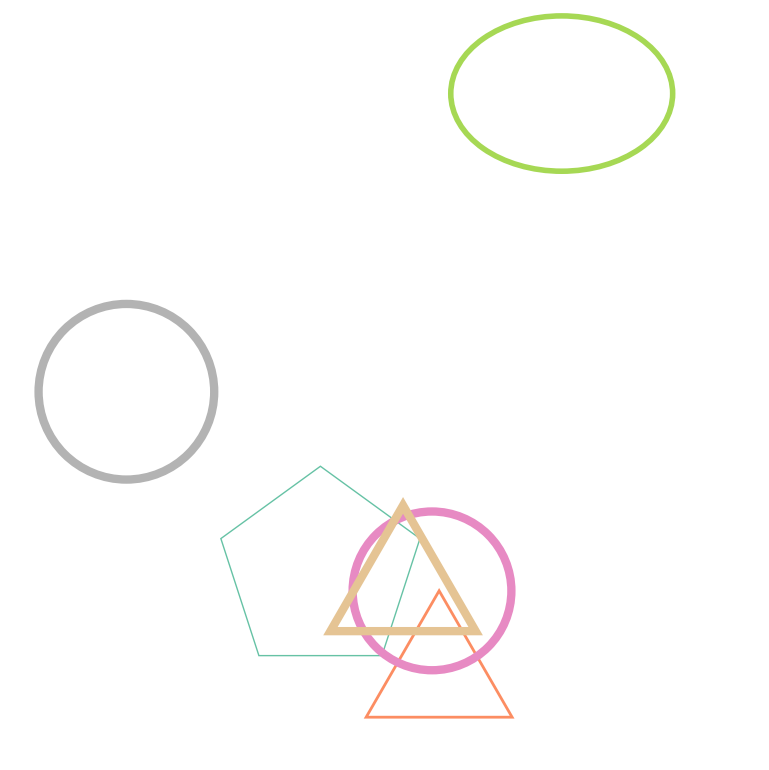[{"shape": "pentagon", "thickness": 0.5, "radius": 0.68, "center": [0.416, 0.259]}, {"shape": "triangle", "thickness": 1, "radius": 0.55, "center": [0.57, 0.123]}, {"shape": "circle", "thickness": 3, "radius": 0.52, "center": [0.561, 0.233]}, {"shape": "oval", "thickness": 2, "radius": 0.72, "center": [0.73, 0.878]}, {"shape": "triangle", "thickness": 3, "radius": 0.54, "center": [0.523, 0.235]}, {"shape": "circle", "thickness": 3, "radius": 0.57, "center": [0.164, 0.491]}]